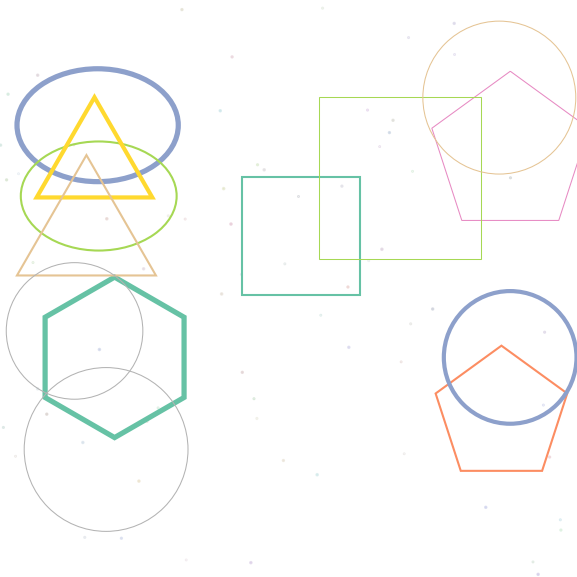[{"shape": "square", "thickness": 1, "radius": 0.51, "center": [0.522, 0.59]}, {"shape": "hexagon", "thickness": 2.5, "radius": 0.69, "center": [0.198, 0.38]}, {"shape": "pentagon", "thickness": 1, "radius": 0.6, "center": [0.868, 0.281]}, {"shape": "oval", "thickness": 2.5, "radius": 0.7, "center": [0.169, 0.782]}, {"shape": "circle", "thickness": 2, "radius": 0.57, "center": [0.883, 0.38]}, {"shape": "pentagon", "thickness": 0.5, "radius": 0.71, "center": [0.884, 0.733]}, {"shape": "oval", "thickness": 1, "radius": 0.67, "center": [0.171, 0.66]}, {"shape": "square", "thickness": 0.5, "radius": 0.7, "center": [0.693, 0.691]}, {"shape": "triangle", "thickness": 2, "radius": 0.58, "center": [0.164, 0.715]}, {"shape": "circle", "thickness": 0.5, "radius": 0.66, "center": [0.865, 0.83]}, {"shape": "triangle", "thickness": 1, "radius": 0.69, "center": [0.15, 0.592]}, {"shape": "circle", "thickness": 0.5, "radius": 0.59, "center": [0.129, 0.426]}, {"shape": "circle", "thickness": 0.5, "radius": 0.71, "center": [0.184, 0.221]}]